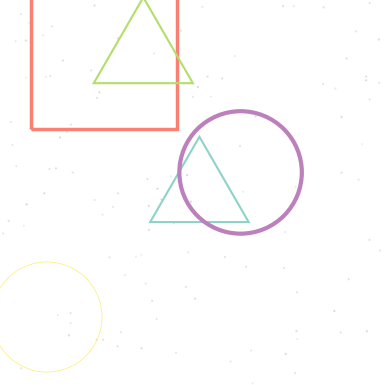[{"shape": "triangle", "thickness": 1.5, "radius": 0.74, "center": [0.518, 0.497]}, {"shape": "square", "thickness": 2.5, "radius": 0.95, "center": [0.271, 0.854]}, {"shape": "triangle", "thickness": 1.5, "radius": 0.74, "center": [0.372, 0.858]}, {"shape": "circle", "thickness": 3, "radius": 0.8, "center": [0.625, 0.552]}, {"shape": "circle", "thickness": 0.5, "radius": 0.71, "center": [0.122, 0.177]}]